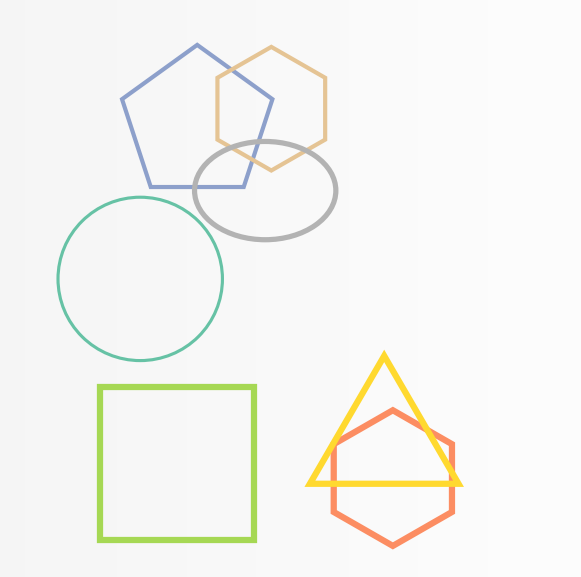[{"shape": "circle", "thickness": 1.5, "radius": 0.71, "center": [0.241, 0.516]}, {"shape": "hexagon", "thickness": 3, "radius": 0.59, "center": [0.676, 0.171]}, {"shape": "pentagon", "thickness": 2, "radius": 0.68, "center": [0.339, 0.785]}, {"shape": "square", "thickness": 3, "radius": 0.66, "center": [0.305, 0.196]}, {"shape": "triangle", "thickness": 3, "radius": 0.74, "center": [0.661, 0.235]}, {"shape": "hexagon", "thickness": 2, "radius": 0.54, "center": [0.467, 0.811]}, {"shape": "oval", "thickness": 2.5, "radius": 0.61, "center": [0.456, 0.669]}]